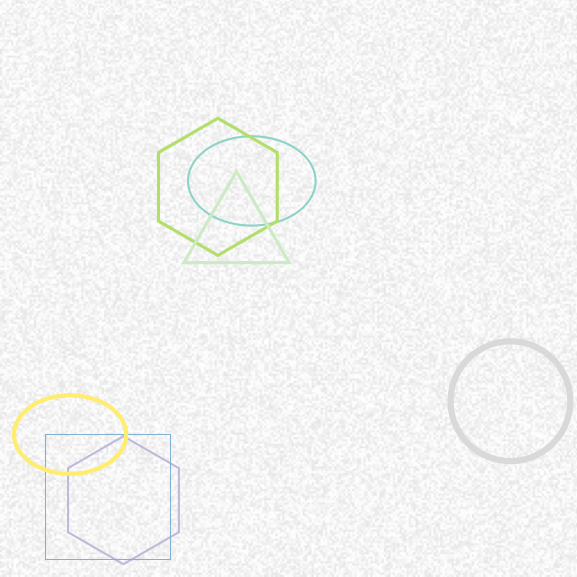[{"shape": "oval", "thickness": 1, "radius": 0.55, "center": [0.436, 0.686]}, {"shape": "hexagon", "thickness": 1, "radius": 0.55, "center": [0.214, 0.133]}, {"shape": "square", "thickness": 0.5, "radius": 0.54, "center": [0.186, 0.139]}, {"shape": "hexagon", "thickness": 1.5, "radius": 0.59, "center": [0.377, 0.676]}, {"shape": "circle", "thickness": 3, "radius": 0.52, "center": [0.884, 0.304]}, {"shape": "triangle", "thickness": 1.5, "radius": 0.53, "center": [0.41, 0.597]}, {"shape": "oval", "thickness": 2, "radius": 0.49, "center": [0.121, 0.247]}]